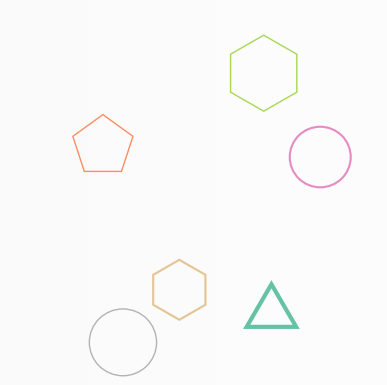[{"shape": "triangle", "thickness": 3, "radius": 0.37, "center": [0.7, 0.188]}, {"shape": "pentagon", "thickness": 1, "radius": 0.41, "center": [0.266, 0.621]}, {"shape": "circle", "thickness": 1.5, "radius": 0.39, "center": [0.826, 0.592]}, {"shape": "hexagon", "thickness": 1, "radius": 0.49, "center": [0.68, 0.81]}, {"shape": "hexagon", "thickness": 1.5, "radius": 0.39, "center": [0.463, 0.247]}, {"shape": "circle", "thickness": 1, "radius": 0.43, "center": [0.317, 0.111]}]